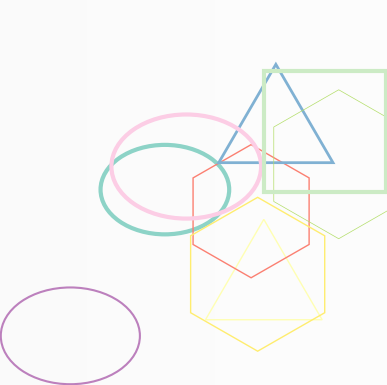[{"shape": "oval", "thickness": 3, "radius": 0.83, "center": [0.425, 0.507]}, {"shape": "triangle", "thickness": 1, "radius": 0.87, "center": [0.681, 0.256]}, {"shape": "hexagon", "thickness": 1, "radius": 0.86, "center": [0.648, 0.451]}, {"shape": "triangle", "thickness": 2, "radius": 0.85, "center": [0.712, 0.663]}, {"shape": "hexagon", "thickness": 0.5, "radius": 0.97, "center": [0.874, 0.573]}, {"shape": "oval", "thickness": 3, "radius": 0.97, "center": [0.481, 0.567]}, {"shape": "oval", "thickness": 1.5, "radius": 0.9, "center": [0.182, 0.128]}, {"shape": "square", "thickness": 3, "radius": 0.79, "center": [0.839, 0.658]}, {"shape": "hexagon", "thickness": 1, "radius": 1.0, "center": [0.665, 0.288]}]